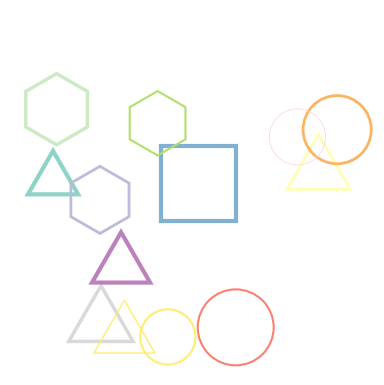[{"shape": "triangle", "thickness": 3, "radius": 0.38, "center": [0.138, 0.533]}, {"shape": "triangle", "thickness": 2, "radius": 0.47, "center": [0.827, 0.556]}, {"shape": "hexagon", "thickness": 2, "radius": 0.44, "center": [0.26, 0.481]}, {"shape": "circle", "thickness": 1.5, "radius": 0.49, "center": [0.612, 0.15]}, {"shape": "square", "thickness": 3, "radius": 0.49, "center": [0.515, 0.524]}, {"shape": "circle", "thickness": 2, "radius": 0.44, "center": [0.876, 0.663]}, {"shape": "hexagon", "thickness": 1.5, "radius": 0.42, "center": [0.409, 0.68]}, {"shape": "circle", "thickness": 0.5, "radius": 0.36, "center": [0.773, 0.644]}, {"shape": "triangle", "thickness": 2.5, "radius": 0.48, "center": [0.262, 0.161]}, {"shape": "triangle", "thickness": 3, "radius": 0.44, "center": [0.314, 0.31]}, {"shape": "hexagon", "thickness": 2.5, "radius": 0.46, "center": [0.147, 0.716]}, {"shape": "circle", "thickness": 1.5, "radius": 0.36, "center": [0.436, 0.125]}, {"shape": "triangle", "thickness": 1, "radius": 0.46, "center": [0.323, 0.129]}]